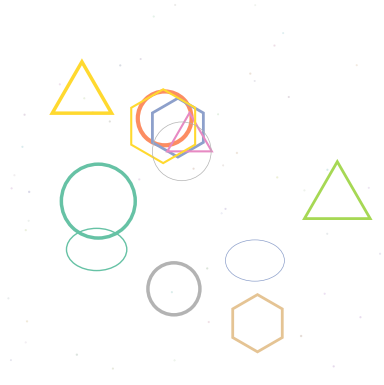[{"shape": "oval", "thickness": 1, "radius": 0.39, "center": [0.251, 0.352]}, {"shape": "circle", "thickness": 2.5, "radius": 0.48, "center": [0.255, 0.478]}, {"shape": "circle", "thickness": 3, "radius": 0.35, "center": [0.428, 0.693]}, {"shape": "hexagon", "thickness": 2, "radius": 0.38, "center": [0.462, 0.668]}, {"shape": "oval", "thickness": 0.5, "radius": 0.38, "center": [0.662, 0.323]}, {"shape": "triangle", "thickness": 1.5, "radius": 0.33, "center": [0.492, 0.64]}, {"shape": "triangle", "thickness": 2, "radius": 0.49, "center": [0.876, 0.481]}, {"shape": "hexagon", "thickness": 1.5, "radius": 0.48, "center": [0.424, 0.672]}, {"shape": "triangle", "thickness": 2.5, "radius": 0.44, "center": [0.213, 0.751]}, {"shape": "hexagon", "thickness": 2, "radius": 0.37, "center": [0.669, 0.16]}, {"shape": "circle", "thickness": 0.5, "radius": 0.38, "center": [0.472, 0.607]}, {"shape": "circle", "thickness": 2.5, "radius": 0.34, "center": [0.452, 0.25]}]